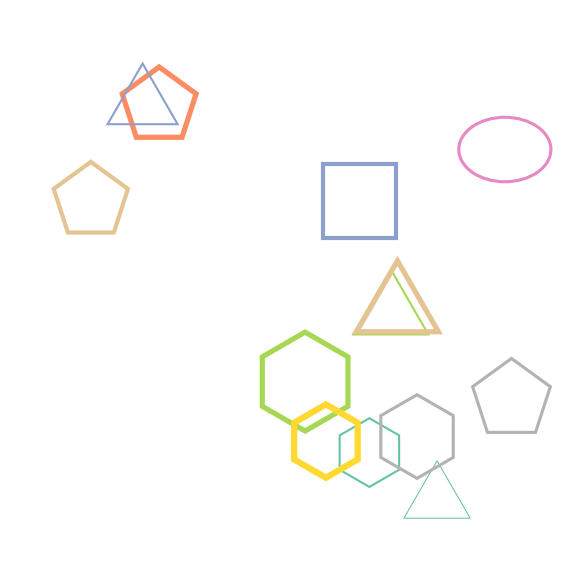[{"shape": "hexagon", "thickness": 1, "radius": 0.3, "center": [0.64, 0.215]}, {"shape": "triangle", "thickness": 0.5, "radius": 0.33, "center": [0.757, 0.135]}, {"shape": "pentagon", "thickness": 2.5, "radius": 0.34, "center": [0.276, 0.816]}, {"shape": "triangle", "thickness": 1, "radius": 0.35, "center": [0.247, 0.819]}, {"shape": "square", "thickness": 2, "radius": 0.32, "center": [0.623, 0.652]}, {"shape": "oval", "thickness": 1.5, "radius": 0.4, "center": [0.874, 0.74]}, {"shape": "hexagon", "thickness": 2.5, "radius": 0.43, "center": [0.528, 0.338]}, {"shape": "triangle", "thickness": 1, "radius": 0.38, "center": [0.677, 0.458]}, {"shape": "hexagon", "thickness": 3, "radius": 0.32, "center": [0.564, 0.235]}, {"shape": "pentagon", "thickness": 2, "radius": 0.34, "center": [0.157, 0.651]}, {"shape": "triangle", "thickness": 2.5, "radius": 0.41, "center": [0.688, 0.466]}, {"shape": "hexagon", "thickness": 1.5, "radius": 0.36, "center": [0.722, 0.243]}, {"shape": "pentagon", "thickness": 1.5, "radius": 0.35, "center": [0.886, 0.308]}]